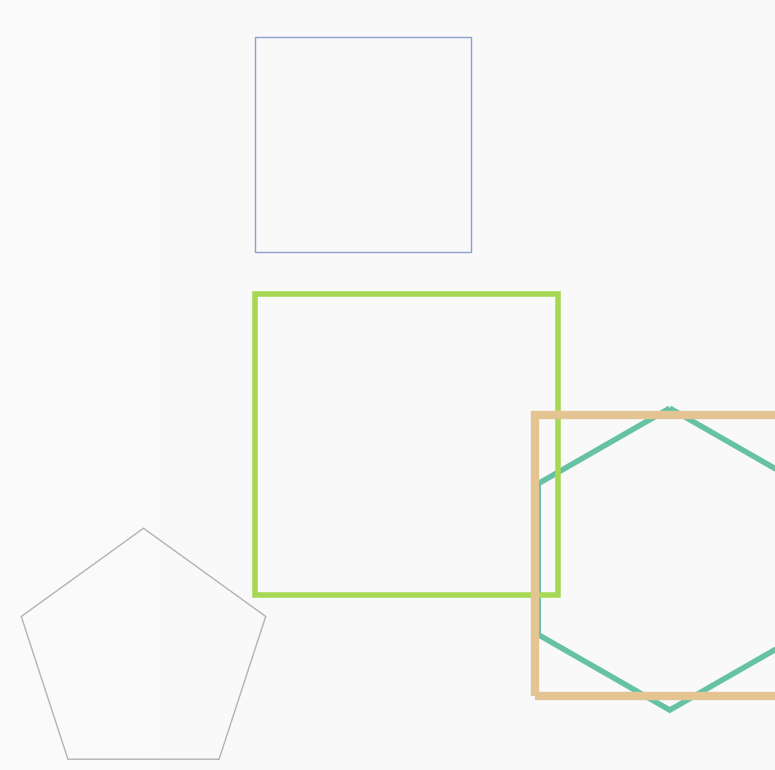[{"shape": "hexagon", "thickness": 2, "radius": 0.98, "center": [0.864, 0.274]}, {"shape": "square", "thickness": 0.5, "radius": 0.7, "center": [0.468, 0.813]}, {"shape": "square", "thickness": 2, "radius": 0.98, "center": [0.524, 0.422]}, {"shape": "square", "thickness": 3, "radius": 0.91, "center": [0.872, 0.278]}, {"shape": "pentagon", "thickness": 0.5, "radius": 0.83, "center": [0.185, 0.148]}]